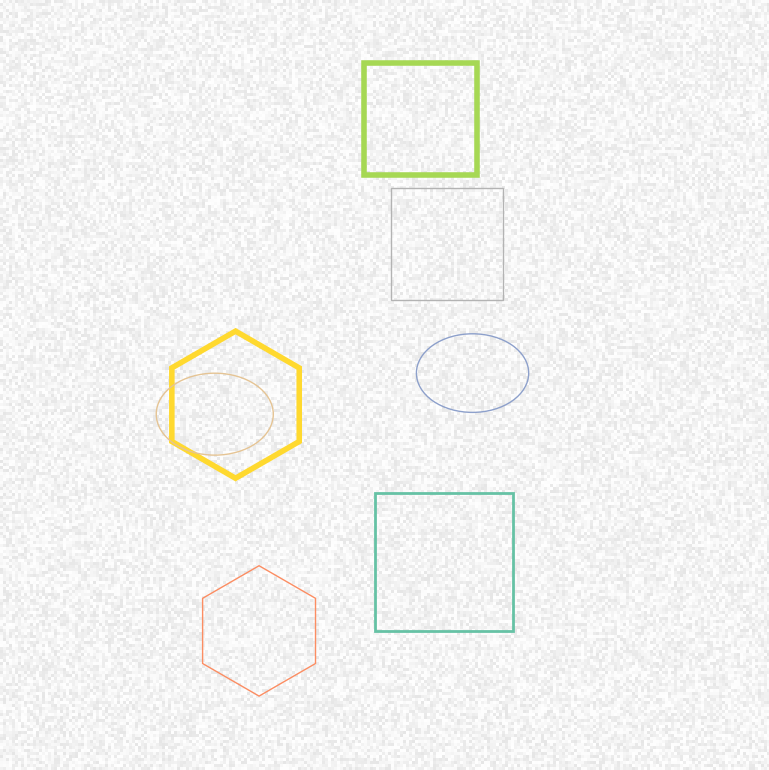[{"shape": "square", "thickness": 1, "radius": 0.45, "center": [0.577, 0.27]}, {"shape": "hexagon", "thickness": 0.5, "radius": 0.42, "center": [0.336, 0.181]}, {"shape": "oval", "thickness": 0.5, "radius": 0.36, "center": [0.614, 0.515]}, {"shape": "square", "thickness": 2, "radius": 0.36, "center": [0.546, 0.846]}, {"shape": "hexagon", "thickness": 2, "radius": 0.48, "center": [0.306, 0.474]}, {"shape": "oval", "thickness": 0.5, "radius": 0.38, "center": [0.279, 0.462]}, {"shape": "square", "thickness": 0.5, "radius": 0.36, "center": [0.581, 0.683]}]